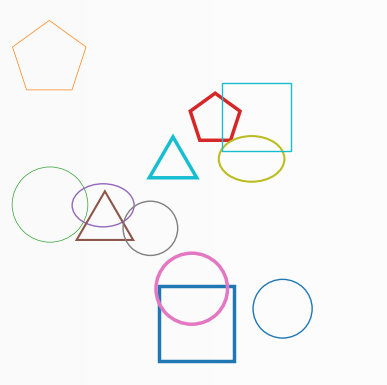[{"shape": "circle", "thickness": 1, "radius": 0.38, "center": [0.729, 0.198]}, {"shape": "square", "thickness": 2.5, "radius": 0.49, "center": [0.507, 0.159]}, {"shape": "pentagon", "thickness": 0.5, "radius": 0.5, "center": [0.127, 0.847]}, {"shape": "circle", "thickness": 0.5, "radius": 0.49, "center": [0.129, 0.469]}, {"shape": "pentagon", "thickness": 2.5, "radius": 0.34, "center": [0.555, 0.69]}, {"shape": "oval", "thickness": 1, "radius": 0.4, "center": [0.266, 0.467]}, {"shape": "triangle", "thickness": 1.5, "radius": 0.42, "center": [0.271, 0.419]}, {"shape": "circle", "thickness": 2.5, "radius": 0.46, "center": [0.495, 0.25]}, {"shape": "circle", "thickness": 1, "radius": 0.35, "center": [0.388, 0.407]}, {"shape": "oval", "thickness": 1.5, "radius": 0.42, "center": [0.649, 0.587]}, {"shape": "square", "thickness": 1, "radius": 0.44, "center": [0.662, 0.696]}, {"shape": "triangle", "thickness": 2.5, "radius": 0.35, "center": [0.446, 0.574]}]